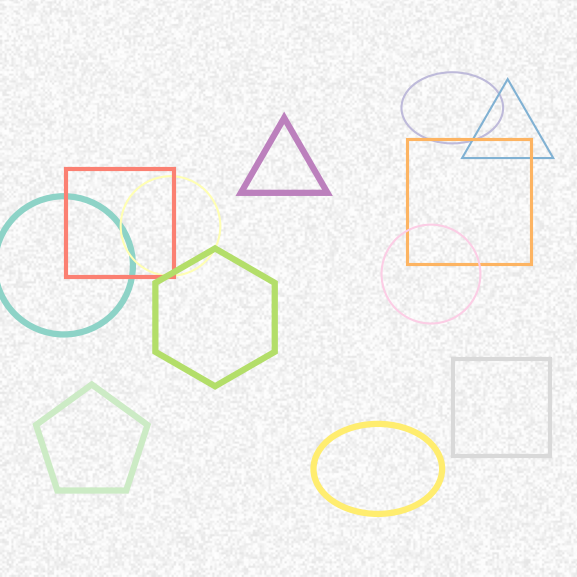[{"shape": "circle", "thickness": 3, "radius": 0.6, "center": [0.11, 0.54]}, {"shape": "circle", "thickness": 1, "radius": 0.43, "center": [0.295, 0.608]}, {"shape": "oval", "thickness": 1, "radius": 0.44, "center": [0.783, 0.812]}, {"shape": "square", "thickness": 2, "radius": 0.47, "center": [0.208, 0.613]}, {"shape": "triangle", "thickness": 1, "radius": 0.46, "center": [0.879, 0.771]}, {"shape": "square", "thickness": 1.5, "radius": 0.54, "center": [0.812, 0.65]}, {"shape": "hexagon", "thickness": 3, "radius": 0.6, "center": [0.372, 0.45]}, {"shape": "circle", "thickness": 1, "radius": 0.43, "center": [0.746, 0.525]}, {"shape": "square", "thickness": 2, "radius": 0.42, "center": [0.869, 0.294]}, {"shape": "triangle", "thickness": 3, "radius": 0.43, "center": [0.492, 0.709]}, {"shape": "pentagon", "thickness": 3, "radius": 0.51, "center": [0.159, 0.232]}, {"shape": "oval", "thickness": 3, "radius": 0.56, "center": [0.654, 0.187]}]